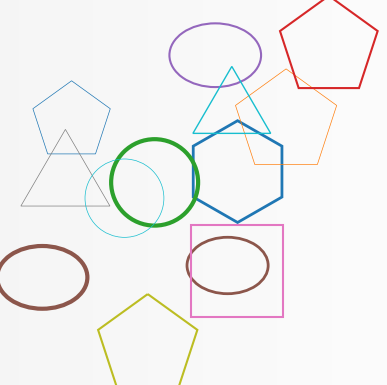[{"shape": "hexagon", "thickness": 2, "radius": 0.66, "center": [0.613, 0.554]}, {"shape": "pentagon", "thickness": 0.5, "radius": 0.52, "center": [0.185, 0.685]}, {"shape": "pentagon", "thickness": 0.5, "radius": 0.69, "center": [0.738, 0.684]}, {"shape": "circle", "thickness": 3, "radius": 0.56, "center": [0.399, 0.526]}, {"shape": "pentagon", "thickness": 1.5, "radius": 0.66, "center": [0.849, 0.878]}, {"shape": "oval", "thickness": 1.5, "radius": 0.59, "center": [0.555, 0.857]}, {"shape": "oval", "thickness": 2, "radius": 0.52, "center": [0.587, 0.31]}, {"shape": "oval", "thickness": 3, "radius": 0.58, "center": [0.109, 0.28]}, {"shape": "square", "thickness": 1.5, "radius": 0.6, "center": [0.612, 0.295]}, {"shape": "triangle", "thickness": 0.5, "radius": 0.66, "center": [0.169, 0.531]}, {"shape": "pentagon", "thickness": 1.5, "radius": 0.67, "center": [0.381, 0.101]}, {"shape": "triangle", "thickness": 1, "radius": 0.58, "center": [0.598, 0.712]}, {"shape": "circle", "thickness": 0.5, "radius": 0.51, "center": [0.321, 0.485]}]